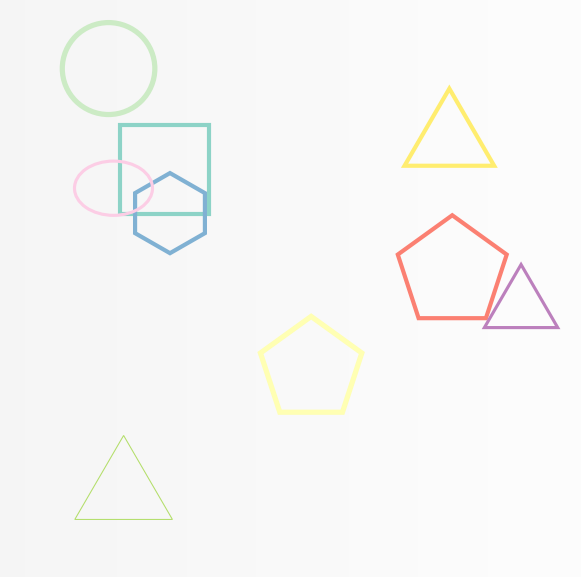[{"shape": "square", "thickness": 2, "radius": 0.38, "center": [0.283, 0.706]}, {"shape": "pentagon", "thickness": 2.5, "radius": 0.46, "center": [0.535, 0.36]}, {"shape": "pentagon", "thickness": 2, "radius": 0.49, "center": [0.778, 0.528]}, {"shape": "hexagon", "thickness": 2, "radius": 0.35, "center": [0.292, 0.63]}, {"shape": "triangle", "thickness": 0.5, "radius": 0.48, "center": [0.213, 0.148]}, {"shape": "oval", "thickness": 1.5, "radius": 0.34, "center": [0.195, 0.673]}, {"shape": "triangle", "thickness": 1.5, "radius": 0.36, "center": [0.896, 0.468]}, {"shape": "circle", "thickness": 2.5, "radius": 0.4, "center": [0.187, 0.88]}, {"shape": "triangle", "thickness": 2, "radius": 0.45, "center": [0.773, 0.757]}]